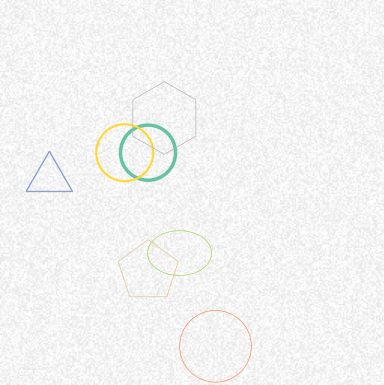[{"shape": "circle", "thickness": 2.5, "radius": 0.36, "center": [0.384, 0.603]}, {"shape": "circle", "thickness": 0.5, "radius": 0.47, "center": [0.56, 0.101]}, {"shape": "triangle", "thickness": 1, "radius": 0.35, "center": [0.128, 0.537]}, {"shape": "oval", "thickness": 0.5, "radius": 0.42, "center": [0.466, 0.343]}, {"shape": "circle", "thickness": 1.5, "radius": 0.37, "center": [0.324, 0.603]}, {"shape": "pentagon", "thickness": 0.5, "radius": 0.41, "center": [0.385, 0.295]}, {"shape": "hexagon", "thickness": 0.5, "radius": 0.47, "center": [0.427, 0.694]}]